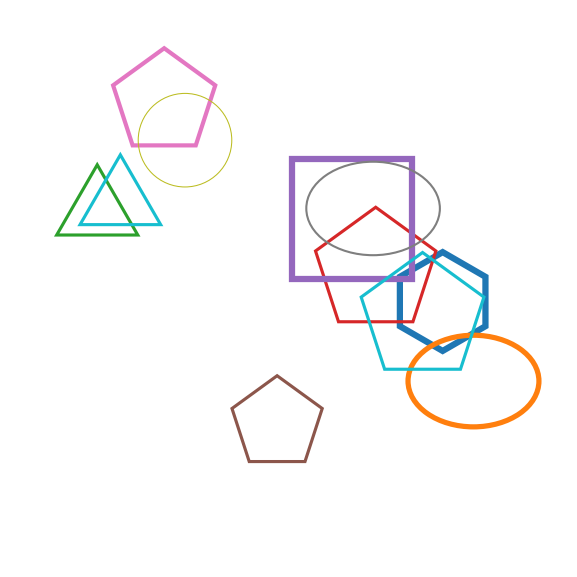[{"shape": "hexagon", "thickness": 3, "radius": 0.43, "center": [0.767, 0.477]}, {"shape": "oval", "thickness": 2.5, "radius": 0.57, "center": [0.82, 0.339]}, {"shape": "triangle", "thickness": 1.5, "radius": 0.41, "center": [0.168, 0.633]}, {"shape": "pentagon", "thickness": 1.5, "radius": 0.55, "center": [0.651, 0.531]}, {"shape": "square", "thickness": 3, "radius": 0.52, "center": [0.609, 0.62]}, {"shape": "pentagon", "thickness": 1.5, "radius": 0.41, "center": [0.48, 0.266]}, {"shape": "pentagon", "thickness": 2, "radius": 0.46, "center": [0.284, 0.823]}, {"shape": "oval", "thickness": 1, "radius": 0.58, "center": [0.646, 0.638]}, {"shape": "circle", "thickness": 0.5, "radius": 0.41, "center": [0.32, 0.756]}, {"shape": "pentagon", "thickness": 1.5, "radius": 0.56, "center": [0.732, 0.45]}, {"shape": "triangle", "thickness": 1.5, "radius": 0.4, "center": [0.208, 0.65]}]